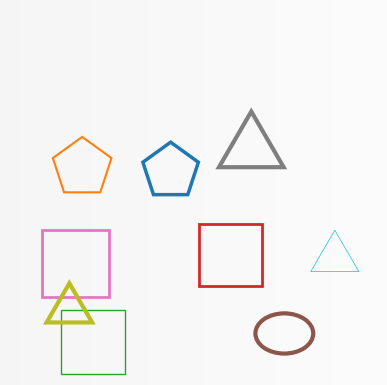[{"shape": "pentagon", "thickness": 2.5, "radius": 0.38, "center": [0.44, 0.555]}, {"shape": "pentagon", "thickness": 1.5, "radius": 0.4, "center": [0.212, 0.565]}, {"shape": "square", "thickness": 1, "radius": 0.42, "center": [0.24, 0.111]}, {"shape": "square", "thickness": 2, "radius": 0.4, "center": [0.595, 0.338]}, {"shape": "oval", "thickness": 3, "radius": 0.37, "center": [0.734, 0.134]}, {"shape": "square", "thickness": 2, "radius": 0.43, "center": [0.195, 0.316]}, {"shape": "triangle", "thickness": 3, "radius": 0.48, "center": [0.649, 0.614]}, {"shape": "triangle", "thickness": 3, "radius": 0.34, "center": [0.179, 0.196]}, {"shape": "triangle", "thickness": 0.5, "radius": 0.36, "center": [0.864, 0.33]}]